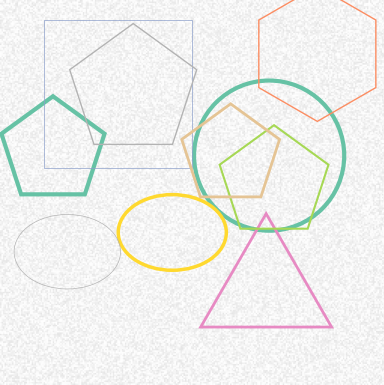[{"shape": "circle", "thickness": 3, "radius": 0.98, "center": [0.699, 0.596]}, {"shape": "pentagon", "thickness": 3, "radius": 0.7, "center": [0.138, 0.609]}, {"shape": "hexagon", "thickness": 1, "radius": 0.88, "center": [0.824, 0.86]}, {"shape": "square", "thickness": 0.5, "radius": 0.96, "center": [0.307, 0.756]}, {"shape": "triangle", "thickness": 2, "radius": 0.98, "center": [0.691, 0.249]}, {"shape": "pentagon", "thickness": 1.5, "radius": 0.74, "center": [0.712, 0.526]}, {"shape": "oval", "thickness": 2.5, "radius": 0.7, "center": [0.448, 0.396]}, {"shape": "pentagon", "thickness": 2, "radius": 0.67, "center": [0.599, 0.597]}, {"shape": "pentagon", "thickness": 1, "radius": 0.87, "center": [0.346, 0.765]}, {"shape": "oval", "thickness": 0.5, "radius": 0.69, "center": [0.175, 0.346]}]